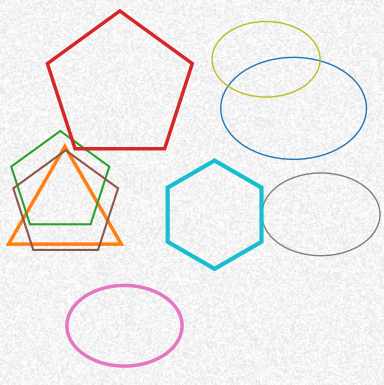[{"shape": "oval", "thickness": 1, "radius": 0.95, "center": [0.763, 0.719]}, {"shape": "triangle", "thickness": 2.5, "radius": 0.85, "center": [0.169, 0.45]}, {"shape": "pentagon", "thickness": 1.5, "radius": 0.67, "center": [0.157, 0.526]}, {"shape": "pentagon", "thickness": 2.5, "radius": 0.99, "center": [0.311, 0.774]}, {"shape": "pentagon", "thickness": 1.5, "radius": 0.72, "center": [0.171, 0.467]}, {"shape": "oval", "thickness": 2.5, "radius": 0.75, "center": [0.323, 0.154]}, {"shape": "oval", "thickness": 1, "radius": 0.77, "center": [0.833, 0.443]}, {"shape": "oval", "thickness": 1, "radius": 0.7, "center": [0.691, 0.846]}, {"shape": "hexagon", "thickness": 3, "radius": 0.7, "center": [0.557, 0.442]}]